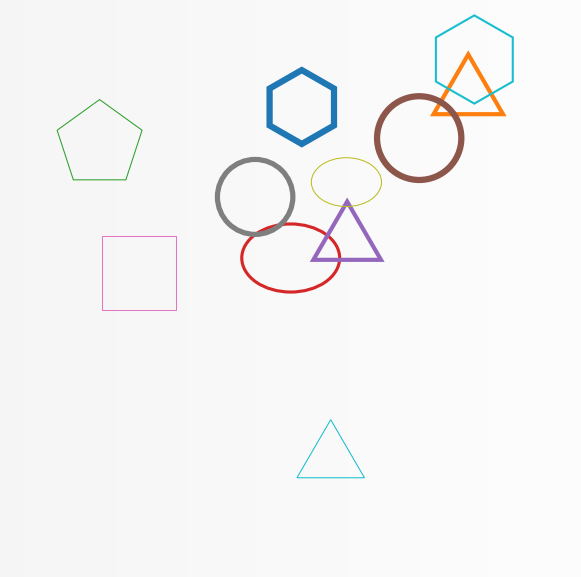[{"shape": "hexagon", "thickness": 3, "radius": 0.32, "center": [0.519, 0.814]}, {"shape": "triangle", "thickness": 2, "radius": 0.34, "center": [0.806, 0.836]}, {"shape": "pentagon", "thickness": 0.5, "radius": 0.38, "center": [0.171, 0.75]}, {"shape": "oval", "thickness": 1.5, "radius": 0.42, "center": [0.5, 0.552]}, {"shape": "triangle", "thickness": 2, "radius": 0.34, "center": [0.597, 0.583]}, {"shape": "circle", "thickness": 3, "radius": 0.36, "center": [0.721, 0.76]}, {"shape": "square", "thickness": 0.5, "radius": 0.32, "center": [0.239, 0.527]}, {"shape": "circle", "thickness": 2.5, "radius": 0.32, "center": [0.439, 0.658]}, {"shape": "oval", "thickness": 0.5, "radius": 0.3, "center": [0.596, 0.684]}, {"shape": "hexagon", "thickness": 1, "radius": 0.38, "center": [0.816, 0.896]}, {"shape": "triangle", "thickness": 0.5, "radius": 0.34, "center": [0.569, 0.205]}]